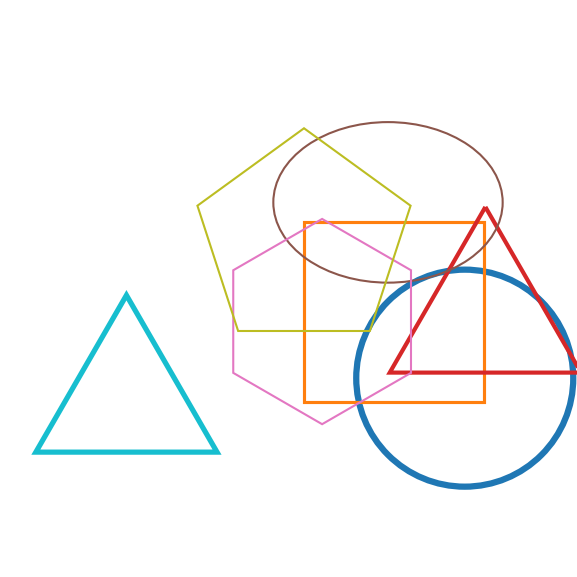[{"shape": "circle", "thickness": 3, "radius": 0.94, "center": [0.805, 0.344]}, {"shape": "square", "thickness": 1.5, "radius": 0.78, "center": [0.682, 0.459]}, {"shape": "triangle", "thickness": 2, "radius": 0.96, "center": [0.84, 0.45]}, {"shape": "oval", "thickness": 1, "radius": 0.99, "center": [0.672, 0.649]}, {"shape": "hexagon", "thickness": 1, "radius": 0.89, "center": [0.558, 0.442]}, {"shape": "pentagon", "thickness": 1, "radius": 0.97, "center": [0.526, 0.583]}, {"shape": "triangle", "thickness": 2.5, "radius": 0.91, "center": [0.219, 0.307]}]